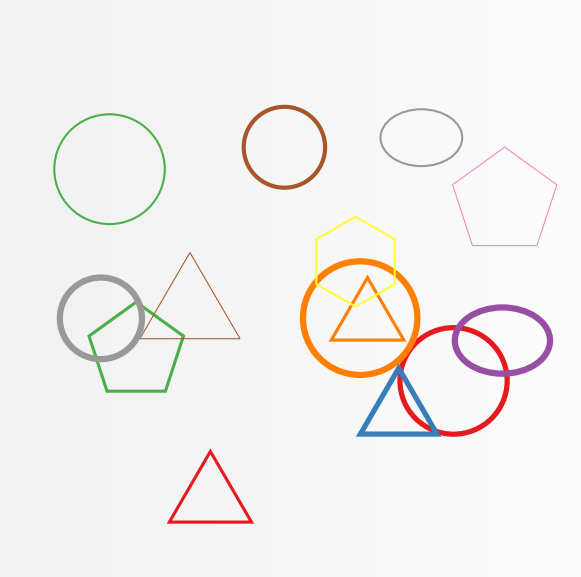[{"shape": "circle", "thickness": 2.5, "radius": 0.46, "center": [0.78, 0.34]}, {"shape": "triangle", "thickness": 1.5, "radius": 0.41, "center": [0.362, 0.136]}, {"shape": "triangle", "thickness": 2.5, "radius": 0.38, "center": [0.686, 0.286]}, {"shape": "circle", "thickness": 1, "radius": 0.48, "center": [0.188, 0.706]}, {"shape": "pentagon", "thickness": 1.5, "radius": 0.43, "center": [0.234, 0.391]}, {"shape": "oval", "thickness": 3, "radius": 0.41, "center": [0.864, 0.409]}, {"shape": "circle", "thickness": 3, "radius": 0.49, "center": [0.62, 0.448]}, {"shape": "triangle", "thickness": 1.5, "radius": 0.36, "center": [0.632, 0.446]}, {"shape": "hexagon", "thickness": 1, "radius": 0.39, "center": [0.612, 0.546]}, {"shape": "triangle", "thickness": 0.5, "radius": 0.5, "center": [0.327, 0.462]}, {"shape": "circle", "thickness": 2, "radius": 0.35, "center": [0.489, 0.744]}, {"shape": "pentagon", "thickness": 0.5, "radius": 0.47, "center": [0.868, 0.65]}, {"shape": "oval", "thickness": 1, "radius": 0.35, "center": [0.725, 0.761]}, {"shape": "circle", "thickness": 3, "radius": 0.35, "center": [0.174, 0.448]}]